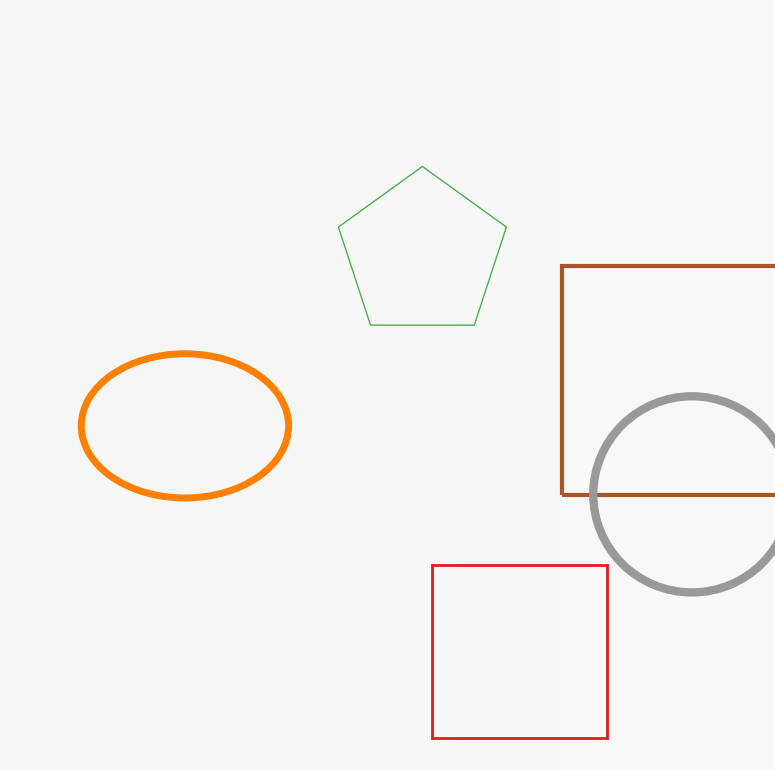[{"shape": "square", "thickness": 1, "radius": 0.56, "center": [0.67, 0.154]}, {"shape": "pentagon", "thickness": 0.5, "radius": 0.57, "center": [0.545, 0.67]}, {"shape": "oval", "thickness": 2.5, "radius": 0.67, "center": [0.239, 0.447]}, {"shape": "square", "thickness": 1.5, "radius": 0.74, "center": [0.875, 0.506]}, {"shape": "circle", "thickness": 3, "radius": 0.64, "center": [0.893, 0.358]}]